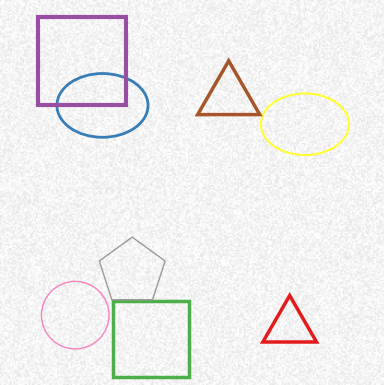[{"shape": "triangle", "thickness": 2.5, "radius": 0.4, "center": [0.752, 0.152]}, {"shape": "oval", "thickness": 2, "radius": 0.59, "center": [0.266, 0.726]}, {"shape": "square", "thickness": 2.5, "radius": 0.49, "center": [0.391, 0.119]}, {"shape": "square", "thickness": 3, "radius": 0.57, "center": [0.212, 0.842]}, {"shape": "oval", "thickness": 1.5, "radius": 0.57, "center": [0.792, 0.677]}, {"shape": "triangle", "thickness": 2.5, "radius": 0.47, "center": [0.594, 0.749]}, {"shape": "circle", "thickness": 1, "radius": 0.44, "center": [0.195, 0.181]}, {"shape": "pentagon", "thickness": 1, "radius": 0.45, "center": [0.343, 0.294]}]